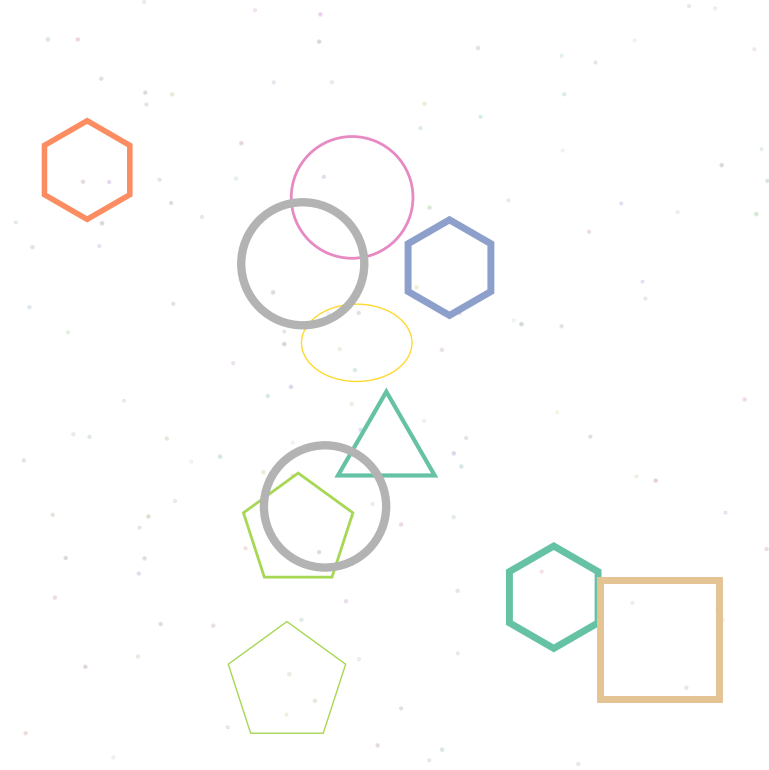[{"shape": "hexagon", "thickness": 2.5, "radius": 0.33, "center": [0.719, 0.224]}, {"shape": "triangle", "thickness": 1.5, "radius": 0.36, "center": [0.502, 0.419]}, {"shape": "hexagon", "thickness": 2, "radius": 0.32, "center": [0.113, 0.779]}, {"shape": "hexagon", "thickness": 2.5, "radius": 0.31, "center": [0.584, 0.652]}, {"shape": "circle", "thickness": 1, "radius": 0.4, "center": [0.457, 0.744]}, {"shape": "pentagon", "thickness": 0.5, "radius": 0.4, "center": [0.373, 0.113]}, {"shape": "pentagon", "thickness": 1, "radius": 0.37, "center": [0.387, 0.311]}, {"shape": "oval", "thickness": 0.5, "radius": 0.36, "center": [0.463, 0.555]}, {"shape": "square", "thickness": 2.5, "radius": 0.39, "center": [0.856, 0.17]}, {"shape": "circle", "thickness": 3, "radius": 0.4, "center": [0.393, 0.657]}, {"shape": "circle", "thickness": 3, "radius": 0.4, "center": [0.422, 0.342]}]